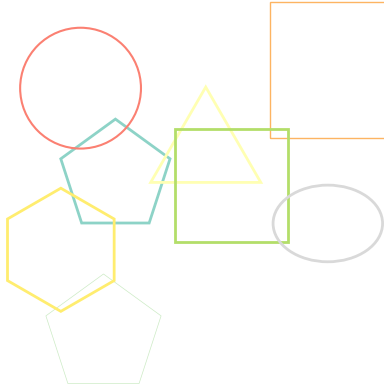[{"shape": "pentagon", "thickness": 2, "radius": 0.75, "center": [0.3, 0.541]}, {"shape": "triangle", "thickness": 2, "radius": 0.83, "center": [0.534, 0.609]}, {"shape": "circle", "thickness": 1.5, "radius": 0.78, "center": [0.209, 0.771]}, {"shape": "square", "thickness": 1, "radius": 0.88, "center": [0.878, 0.818]}, {"shape": "square", "thickness": 2, "radius": 0.74, "center": [0.6, 0.517]}, {"shape": "oval", "thickness": 2, "radius": 0.71, "center": [0.851, 0.42]}, {"shape": "pentagon", "thickness": 0.5, "radius": 0.79, "center": [0.269, 0.131]}, {"shape": "hexagon", "thickness": 2, "radius": 0.8, "center": [0.158, 0.351]}]